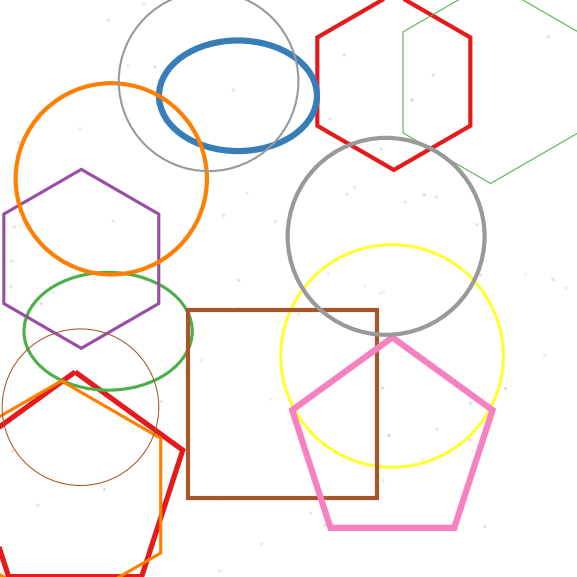[{"shape": "pentagon", "thickness": 2.5, "radius": 0.98, "center": [0.13, 0.159]}, {"shape": "hexagon", "thickness": 2, "radius": 0.76, "center": [0.682, 0.858]}, {"shape": "oval", "thickness": 3, "radius": 0.68, "center": [0.412, 0.833]}, {"shape": "oval", "thickness": 1.5, "radius": 0.73, "center": [0.187, 0.425]}, {"shape": "hexagon", "thickness": 0.5, "radius": 0.87, "center": [0.849, 0.856]}, {"shape": "hexagon", "thickness": 1.5, "radius": 0.77, "center": [0.141, 0.551]}, {"shape": "circle", "thickness": 2, "radius": 0.83, "center": [0.193, 0.689]}, {"shape": "hexagon", "thickness": 1.5, "radius": 0.99, "center": [0.106, 0.141]}, {"shape": "circle", "thickness": 1.5, "radius": 0.96, "center": [0.679, 0.383]}, {"shape": "square", "thickness": 2, "radius": 0.82, "center": [0.489, 0.3]}, {"shape": "circle", "thickness": 0.5, "radius": 0.68, "center": [0.139, 0.294]}, {"shape": "pentagon", "thickness": 3, "radius": 0.91, "center": [0.679, 0.233]}, {"shape": "circle", "thickness": 2, "radius": 0.85, "center": [0.669, 0.59]}, {"shape": "circle", "thickness": 1, "radius": 0.78, "center": [0.361, 0.858]}]